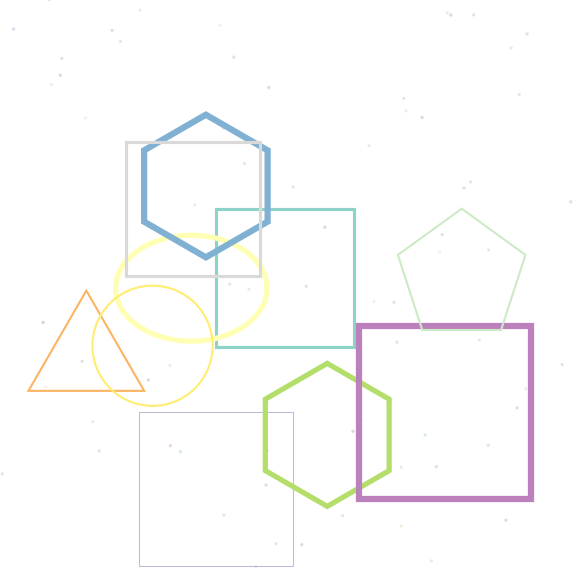[{"shape": "square", "thickness": 1.5, "radius": 0.6, "center": [0.494, 0.518]}, {"shape": "oval", "thickness": 2.5, "radius": 0.66, "center": [0.331, 0.5]}, {"shape": "square", "thickness": 0.5, "radius": 0.67, "center": [0.374, 0.152]}, {"shape": "hexagon", "thickness": 3, "radius": 0.62, "center": [0.356, 0.677]}, {"shape": "triangle", "thickness": 1, "radius": 0.58, "center": [0.149, 0.38]}, {"shape": "hexagon", "thickness": 2.5, "radius": 0.62, "center": [0.567, 0.246]}, {"shape": "square", "thickness": 1.5, "radius": 0.58, "center": [0.335, 0.637]}, {"shape": "square", "thickness": 3, "radius": 0.75, "center": [0.771, 0.285]}, {"shape": "pentagon", "thickness": 1, "radius": 0.58, "center": [0.799, 0.522]}, {"shape": "circle", "thickness": 1, "radius": 0.52, "center": [0.264, 0.4]}]